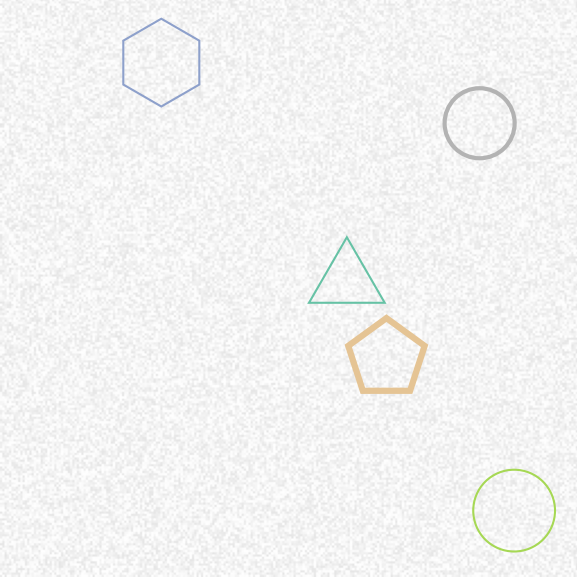[{"shape": "triangle", "thickness": 1, "radius": 0.38, "center": [0.601, 0.513]}, {"shape": "hexagon", "thickness": 1, "radius": 0.38, "center": [0.279, 0.891]}, {"shape": "circle", "thickness": 1, "radius": 0.35, "center": [0.89, 0.115]}, {"shape": "pentagon", "thickness": 3, "radius": 0.35, "center": [0.669, 0.379]}, {"shape": "circle", "thickness": 2, "radius": 0.3, "center": [0.831, 0.786]}]